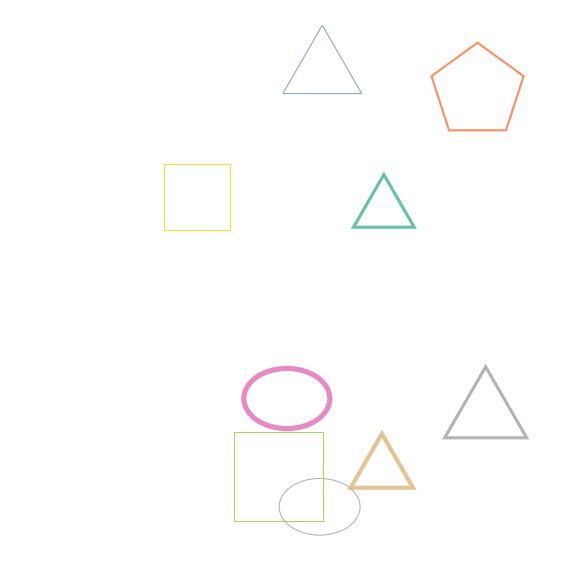[{"shape": "triangle", "thickness": 1.5, "radius": 0.3, "center": [0.665, 0.636]}, {"shape": "pentagon", "thickness": 1, "radius": 0.42, "center": [0.827, 0.841]}, {"shape": "triangle", "thickness": 0.5, "radius": 0.39, "center": [0.558, 0.877]}, {"shape": "oval", "thickness": 2.5, "radius": 0.37, "center": [0.497, 0.309]}, {"shape": "square", "thickness": 0.5, "radius": 0.39, "center": [0.482, 0.174]}, {"shape": "square", "thickness": 0.5, "radius": 0.29, "center": [0.34, 0.658]}, {"shape": "triangle", "thickness": 2, "radius": 0.31, "center": [0.661, 0.186]}, {"shape": "triangle", "thickness": 1.5, "radius": 0.41, "center": [0.841, 0.282]}, {"shape": "oval", "thickness": 0.5, "radius": 0.35, "center": [0.553, 0.122]}]